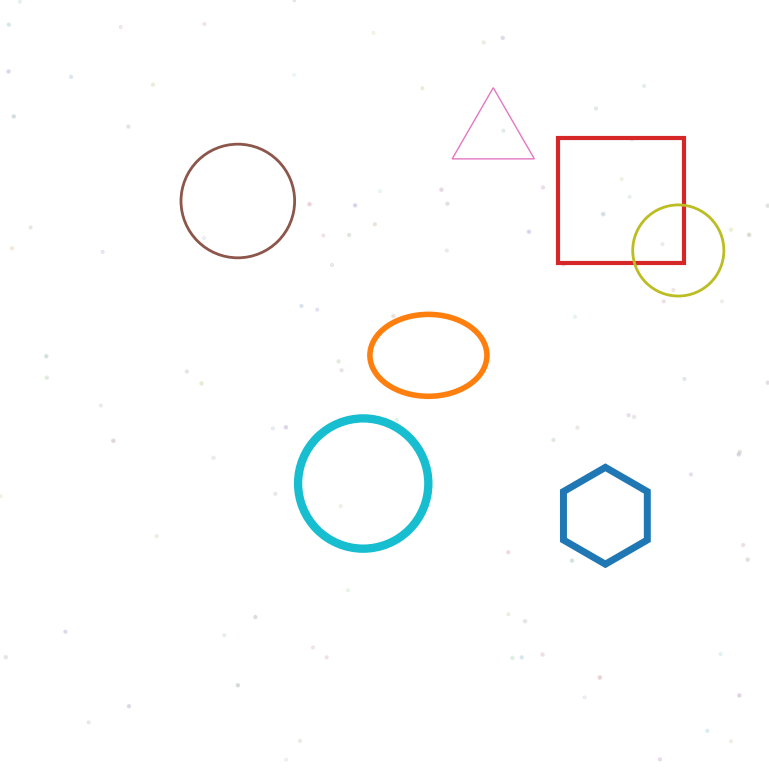[{"shape": "hexagon", "thickness": 2.5, "radius": 0.31, "center": [0.786, 0.33]}, {"shape": "oval", "thickness": 2, "radius": 0.38, "center": [0.556, 0.539]}, {"shape": "square", "thickness": 1.5, "radius": 0.41, "center": [0.806, 0.739]}, {"shape": "circle", "thickness": 1, "radius": 0.37, "center": [0.309, 0.739]}, {"shape": "triangle", "thickness": 0.5, "radius": 0.31, "center": [0.641, 0.824]}, {"shape": "circle", "thickness": 1, "radius": 0.3, "center": [0.881, 0.675]}, {"shape": "circle", "thickness": 3, "radius": 0.42, "center": [0.472, 0.372]}]